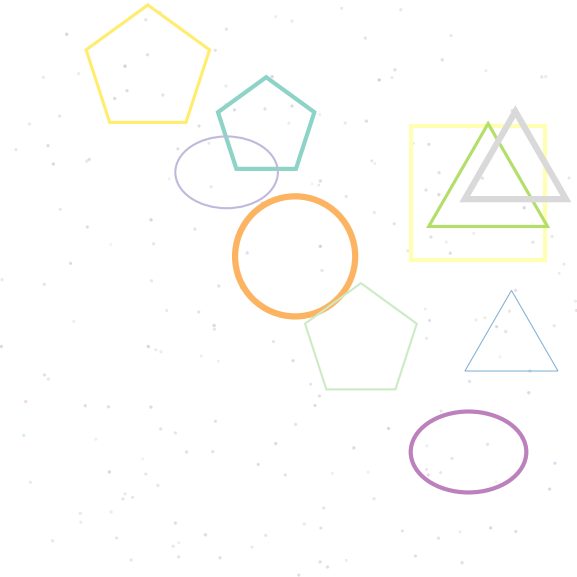[{"shape": "pentagon", "thickness": 2, "radius": 0.44, "center": [0.461, 0.778]}, {"shape": "square", "thickness": 2, "radius": 0.58, "center": [0.827, 0.664]}, {"shape": "oval", "thickness": 1, "radius": 0.44, "center": [0.392, 0.701]}, {"shape": "triangle", "thickness": 0.5, "radius": 0.47, "center": [0.886, 0.403]}, {"shape": "circle", "thickness": 3, "radius": 0.52, "center": [0.511, 0.555]}, {"shape": "triangle", "thickness": 1.5, "radius": 0.59, "center": [0.845, 0.666]}, {"shape": "triangle", "thickness": 3, "radius": 0.51, "center": [0.892, 0.705]}, {"shape": "oval", "thickness": 2, "radius": 0.5, "center": [0.811, 0.216]}, {"shape": "pentagon", "thickness": 1, "radius": 0.51, "center": [0.625, 0.407]}, {"shape": "pentagon", "thickness": 1.5, "radius": 0.56, "center": [0.256, 0.878]}]